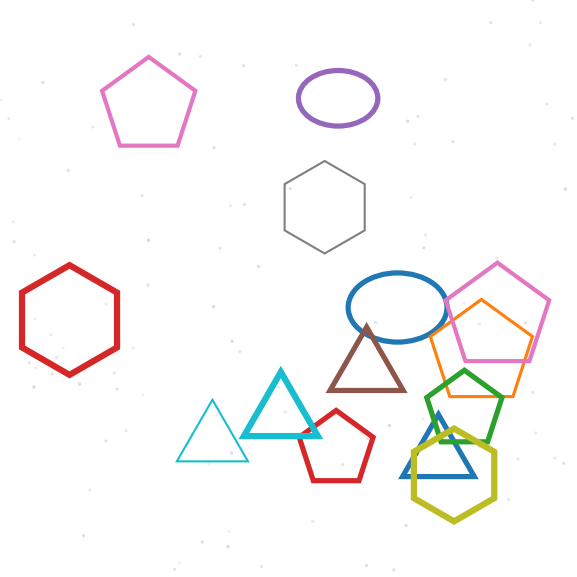[{"shape": "oval", "thickness": 2.5, "radius": 0.43, "center": [0.688, 0.467]}, {"shape": "triangle", "thickness": 2.5, "radius": 0.36, "center": [0.759, 0.21]}, {"shape": "pentagon", "thickness": 1.5, "radius": 0.46, "center": [0.834, 0.388]}, {"shape": "pentagon", "thickness": 2.5, "radius": 0.34, "center": [0.804, 0.29]}, {"shape": "hexagon", "thickness": 3, "radius": 0.47, "center": [0.12, 0.445]}, {"shape": "pentagon", "thickness": 2.5, "radius": 0.34, "center": [0.582, 0.221]}, {"shape": "oval", "thickness": 2.5, "radius": 0.34, "center": [0.586, 0.829]}, {"shape": "triangle", "thickness": 2.5, "radius": 0.37, "center": [0.635, 0.36]}, {"shape": "pentagon", "thickness": 2, "radius": 0.47, "center": [0.861, 0.45]}, {"shape": "pentagon", "thickness": 2, "radius": 0.42, "center": [0.258, 0.816]}, {"shape": "hexagon", "thickness": 1, "radius": 0.4, "center": [0.562, 0.64]}, {"shape": "hexagon", "thickness": 3, "radius": 0.4, "center": [0.786, 0.177]}, {"shape": "triangle", "thickness": 3, "radius": 0.37, "center": [0.486, 0.281]}, {"shape": "triangle", "thickness": 1, "radius": 0.36, "center": [0.368, 0.236]}]